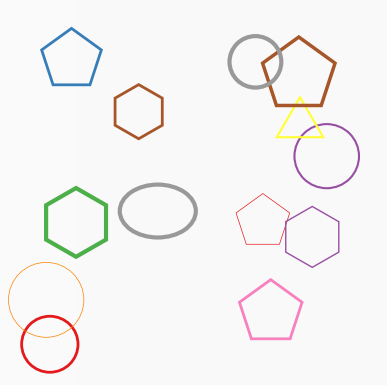[{"shape": "circle", "thickness": 2, "radius": 0.36, "center": [0.129, 0.106]}, {"shape": "pentagon", "thickness": 0.5, "radius": 0.36, "center": [0.678, 0.424]}, {"shape": "pentagon", "thickness": 2, "radius": 0.41, "center": [0.185, 0.845]}, {"shape": "hexagon", "thickness": 3, "radius": 0.45, "center": [0.196, 0.422]}, {"shape": "hexagon", "thickness": 1, "radius": 0.4, "center": [0.806, 0.385]}, {"shape": "circle", "thickness": 1.5, "radius": 0.42, "center": [0.843, 0.594]}, {"shape": "circle", "thickness": 0.5, "radius": 0.49, "center": [0.119, 0.221]}, {"shape": "triangle", "thickness": 1.5, "radius": 0.35, "center": [0.774, 0.678]}, {"shape": "hexagon", "thickness": 2, "radius": 0.35, "center": [0.358, 0.71]}, {"shape": "pentagon", "thickness": 2.5, "radius": 0.49, "center": [0.771, 0.806]}, {"shape": "pentagon", "thickness": 2, "radius": 0.42, "center": [0.699, 0.189]}, {"shape": "circle", "thickness": 3, "radius": 0.33, "center": [0.659, 0.839]}, {"shape": "oval", "thickness": 3, "radius": 0.49, "center": [0.407, 0.452]}]